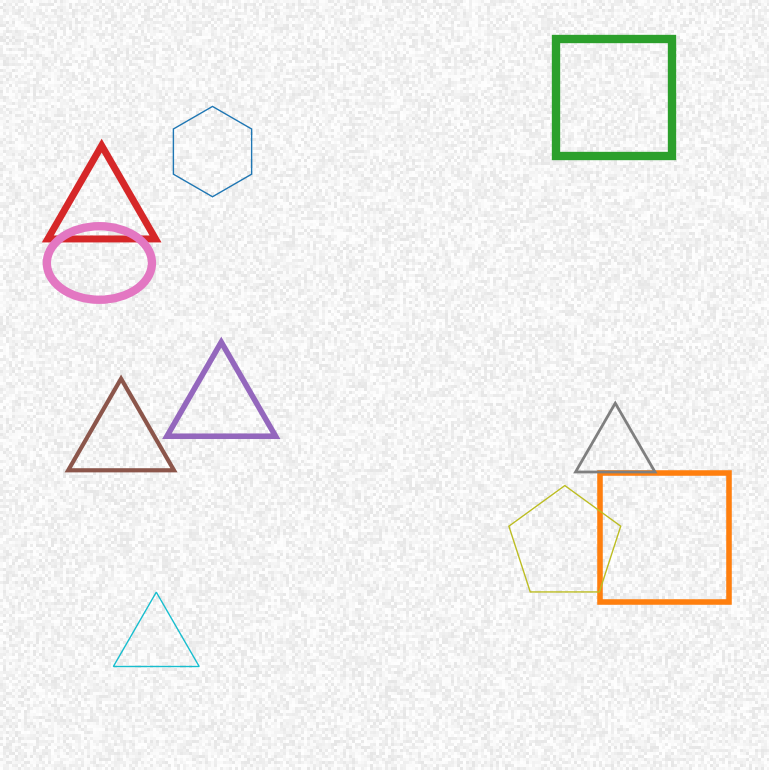[{"shape": "hexagon", "thickness": 0.5, "radius": 0.29, "center": [0.276, 0.803]}, {"shape": "square", "thickness": 2, "radius": 0.42, "center": [0.863, 0.302]}, {"shape": "square", "thickness": 3, "radius": 0.38, "center": [0.797, 0.873]}, {"shape": "triangle", "thickness": 2.5, "radius": 0.4, "center": [0.132, 0.73]}, {"shape": "triangle", "thickness": 2, "radius": 0.41, "center": [0.287, 0.474]}, {"shape": "triangle", "thickness": 1.5, "radius": 0.4, "center": [0.157, 0.429]}, {"shape": "oval", "thickness": 3, "radius": 0.34, "center": [0.129, 0.658]}, {"shape": "triangle", "thickness": 1, "radius": 0.3, "center": [0.799, 0.417]}, {"shape": "pentagon", "thickness": 0.5, "radius": 0.38, "center": [0.734, 0.293]}, {"shape": "triangle", "thickness": 0.5, "radius": 0.32, "center": [0.203, 0.167]}]